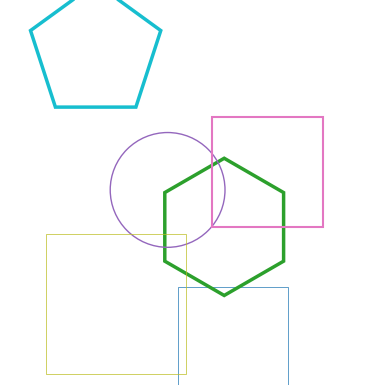[{"shape": "square", "thickness": 0.5, "radius": 0.72, "center": [0.606, 0.112]}, {"shape": "hexagon", "thickness": 2.5, "radius": 0.89, "center": [0.582, 0.411]}, {"shape": "circle", "thickness": 1, "radius": 0.75, "center": [0.435, 0.507]}, {"shape": "square", "thickness": 1.5, "radius": 0.72, "center": [0.696, 0.553]}, {"shape": "square", "thickness": 0.5, "radius": 0.91, "center": [0.302, 0.211]}, {"shape": "pentagon", "thickness": 2.5, "radius": 0.89, "center": [0.248, 0.866]}]